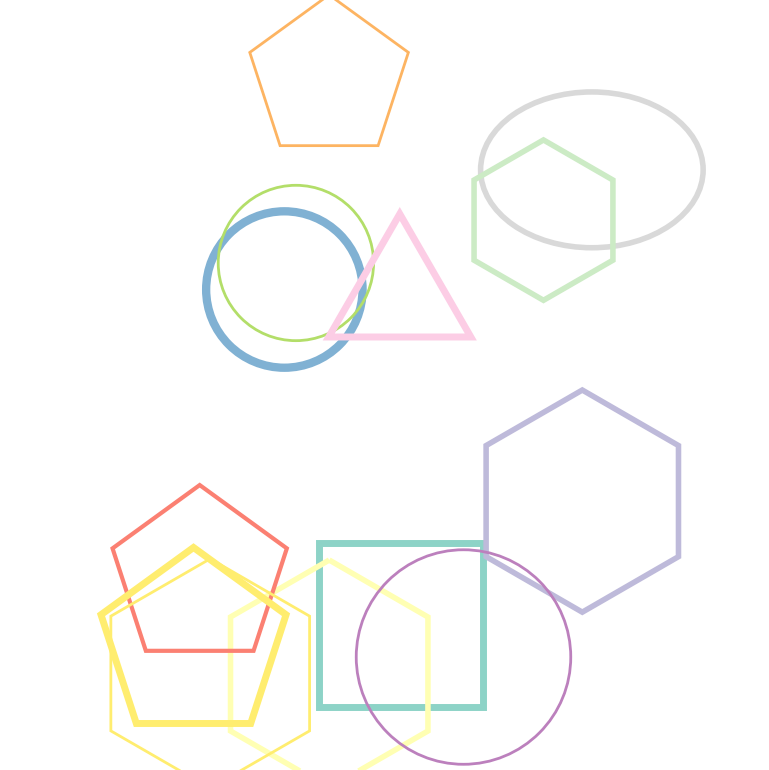[{"shape": "square", "thickness": 2.5, "radius": 0.53, "center": [0.521, 0.189]}, {"shape": "hexagon", "thickness": 2, "radius": 0.74, "center": [0.428, 0.125]}, {"shape": "hexagon", "thickness": 2, "radius": 0.72, "center": [0.756, 0.349]}, {"shape": "pentagon", "thickness": 1.5, "radius": 0.6, "center": [0.259, 0.251]}, {"shape": "circle", "thickness": 3, "radius": 0.51, "center": [0.369, 0.624]}, {"shape": "pentagon", "thickness": 1, "radius": 0.54, "center": [0.427, 0.898]}, {"shape": "circle", "thickness": 1, "radius": 0.5, "center": [0.384, 0.658]}, {"shape": "triangle", "thickness": 2.5, "radius": 0.53, "center": [0.519, 0.616]}, {"shape": "oval", "thickness": 2, "radius": 0.72, "center": [0.769, 0.779]}, {"shape": "circle", "thickness": 1, "radius": 0.7, "center": [0.602, 0.147]}, {"shape": "hexagon", "thickness": 2, "radius": 0.52, "center": [0.706, 0.714]}, {"shape": "pentagon", "thickness": 2.5, "radius": 0.63, "center": [0.251, 0.163]}, {"shape": "hexagon", "thickness": 1, "radius": 0.75, "center": [0.273, 0.125]}]